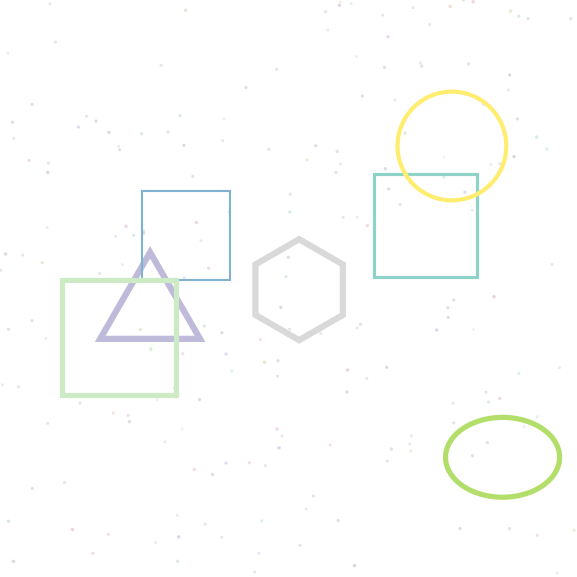[{"shape": "square", "thickness": 1.5, "radius": 0.45, "center": [0.737, 0.608]}, {"shape": "triangle", "thickness": 3, "radius": 0.5, "center": [0.26, 0.462]}, {"shape": "square", "thickness": 1, "radius": 0.38, "center": [0.323, 0.591]}, {"shape": "oval", "thickness": 2.5, "radius": 0.49, "center": [0.87, 0.207]}, {"shape": "hexagon", "thickness": 3, "radius": 0.44, "center": [0.518, 0.498]}, {"shape": "square", "thickness": 2.5, "radius": 0.5, "center": [0.206, 0.415]}, {"shape": "circle", "thickness": 2, "radius": 0.47, "center": [0.783, 0.746]}]